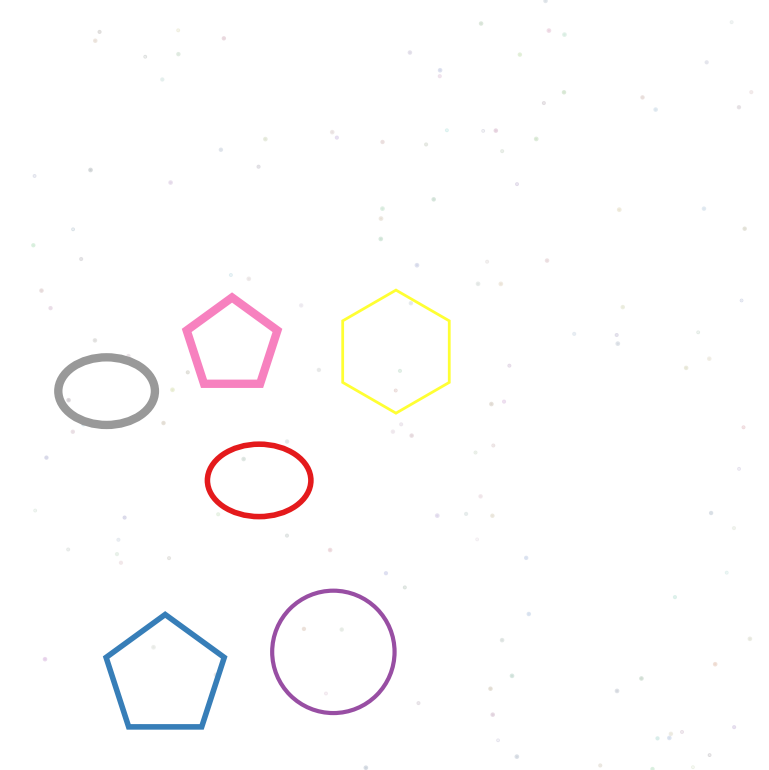[{"shape": "oval", "thickness": 2, "radius": 0.34, "center": [0.337, 0.376]}, {"shape": "pentagon", "thickness": 2, "radius": 0.4, "center": [0.215, 0.121]}, {"shape": "circle", "thickness": 1.5, "radius": 0.4, "center": [0.433, 0.153]}, {"shape": "hexagon", "thickness": 1, "radius": 0.4, "center": [0.514, 0.543]}, {"shape": "pentagon", "thickness": 3, "radius": 0.31, "center": [0.301, 0.552]}, {"shape": "oval", "thickness": 3, "radius": 0.31, "center": [0.138, 0.492]}]